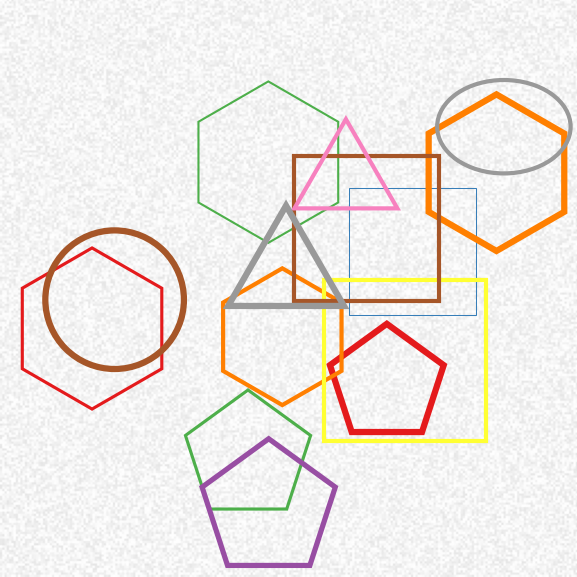[{"shape": "hexagon", "thickness": 1.5, "radius": 0.7, "center": [0.159, 0.43]}, {"shape": "pentagon", "thickness": 3, "radius": 0.52, "center": [0.67, 0.335]}, {"shape": "square", "thickness": 0.5, "radius": 0.55, "center": [0.714, 0.564]}, {"shape": "hexagon", "thickness": 1, "radius": 0.7, "center": [0.465, 0.718]}, {"shape": "pentagon", "thickness": 1.5, "radius": 0.57, "center": [0.429, 0.21]}, {"shape": "pentagon", "thickness": 2.5, "radius": 0.61, "center": [0.465, 0.118]}, {"shape": "hexagon", "thickness": 3, "radius": 0.68, "center": [0.86, 0.7]}, {"shape": "hexagon", "thickness": 2, "radius": 0.59, "center": [0.489, 0.416]}, {"shape": "square", "thickness": 2, "radius": 0.7, "center": [0.701, 0.375]}, {"shape": "circle", "thickness": 3, "radius": 0.6, "center": [0.198, 0.48]}, {"shape": "square", "thickness": 2, "radius": 0.63, "center": [0.635, 0.603]}, {"shape": "triangle", "thickness": 2, "radius": 0.51, "center": [0.599, 0.69]}, {"shape": "triangle", "thickness": 3, "radius": 0.58, "center": [0.495, 0.527]}, {"shape": "oval", "thickness": 2, "radius": 0.58, "center": [0.873, 0.78]}]